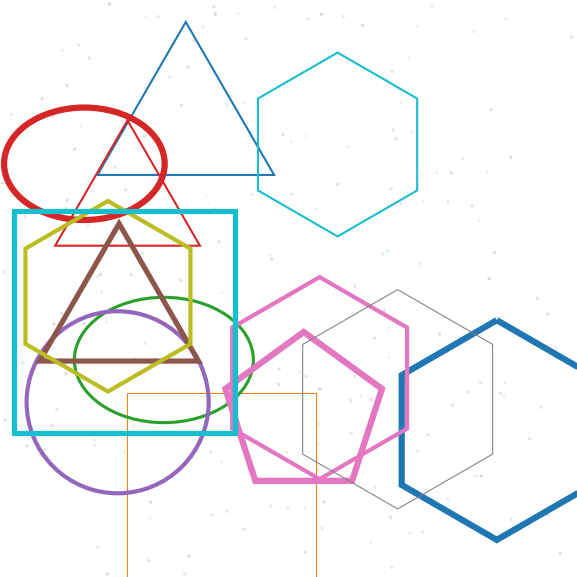[{"shape": "triangle", "thickness": 1, "radius": 0.88, "center": [0.322, 0.785]}, {"shape": "hexagon", "thickness": 3, "radius": 0.95, "center": [0.86, 0.254]}, {"shape": "square", "thickness": 0.5, "radius": 0.82, "center": [0.384, 0.155]}, {"shape": "oval", "thickness": 1.5, "radius": 0.77, "center": [0.284, 0.376]}, {"shape": "oval", "thickness": 3, "radius": 0.7, "center": [0.146, 0.716]}, {"shape": "triangle", "thickness": 1, "radius": 0.72, "center": [0.221, 0.646]}, {"shape": "circle", "thickness": 2, "radius": 0.79, "center": [0.204, 0.303]}, {"shape": "triangle", "thickness": 2.5, "radius": 0.79, "center": [0.206, 0.453]}, {"shape": "hexagon", "thickness": 2, "radius": 0.87, "center": [0.553, 0.344]}, {"shape": "pentagon", "thickness": 3, "radius": 0.71, "center": [0.526, 0.282]}, {"shape": "hexagon", "thickness": 0.5, "radius": 0.95, "center": [0.689, 0.308]}, {"shape": "hexagon", "thickness": 2, "radius": 0.82, "center": [0.187, 0.486]}, {"shape": "square", "thickness": 2.5, "radius": 0.96, "center": [0.216, 0.441]}, {"shape": "hexagon", "thickness": 1, "radius": 0.8, "center": [0.585, 0.749]}]